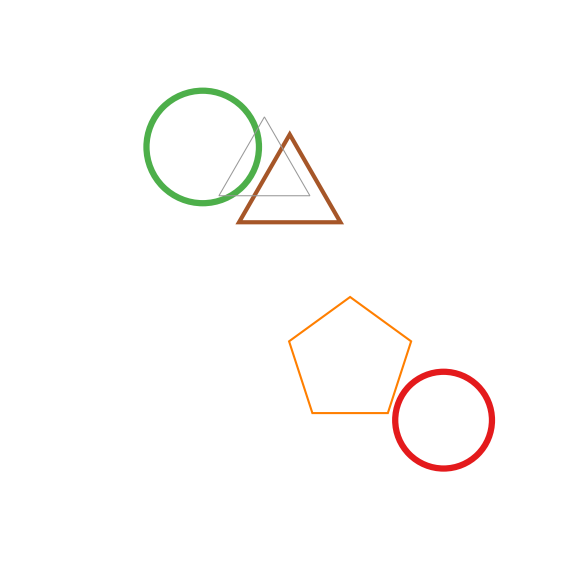[{"shape": "circle", "thickness": 3, "radius": 0.42, "center": [0.768, 0.272]}, {"shape": "circle", "thickness": 3, "radius": 0.49, "center": [0.351, 0.745]}, {"shape": "pentagon", "thickness": 1, "radius": 0.56, "center": [0.606, 0.374]}, {"shape": "triangle", "thickness": 2, "radius": 0.51, "center": [0.502, 0.665]}, {"shape": "triangle", "thickness": 0.5, "radius": 0.45, "center": [0.458, 0.706]}]